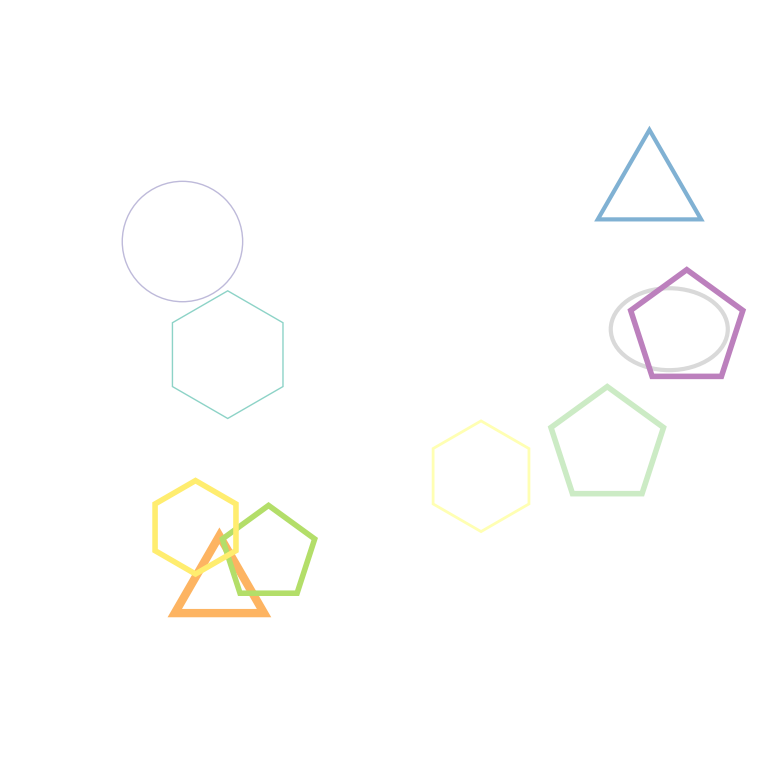[{"shape": "hexagon", "thickness": 0.5, "radius": 0.41, "center": [0.296, 0.539]}, {"shape": "hexagon", "thickness": 1, "radius": 0.36, "center": [0.625, 0.381]}, {"shape": "circle", "thickness": 0.5, "radius": 0.39, "center": [0.237, 0.686]}, {"shape": "triangle", "thickness": 1.5, "radius": 0.39, "center": [0.843, 0.754]}, {"shape": "triangle", "thickness": 3, "radius": 0.33, "center": [0.285, 0.237]}, {"shape": "pentagon", "thickness": 2, "radius": 0.32, "center": [0.349, 0.281]}, {"shape": "oval", "thickness": 1.5, "radius": 0.38, "center": [0.869, 0.572]}, {"shape": "pentagon", "thickness": 2, "radius": 0.38, "center": [0.892, 0.573]}, {"shape": "pentagon", "thickness": 2, "radius": 0.38, "center": [0.789, 0.421]}, {"shape": "hexagon", "thickness": 2, "radius": 0.3, "center": [0.254, 0.315]}]